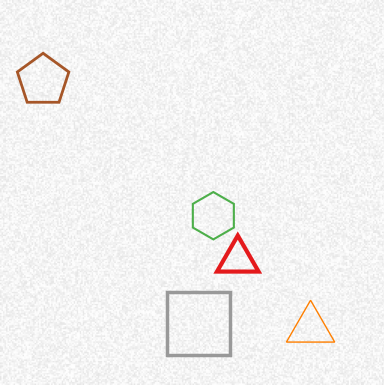[{"shape": "triangle", "thickness": 3, "radius": 0.31, "center": [0.618, 0.326]}, {"shape": "hexagon", "thickness": 1.5, "radius": 0.31, "center": [0.554, 0.44]}, {"shape": "triangle", "thickness": 1, "radius": 0.36, "center": [0.807, 0.148]}, {"shape": "pentagon", "thickness": 2, "radius": 0.35, "center": [0.112, 0.791]}, {"shape": "square", "thickness": 2.5, "radius": 0.41, "center": [0.515, 0.16]}]